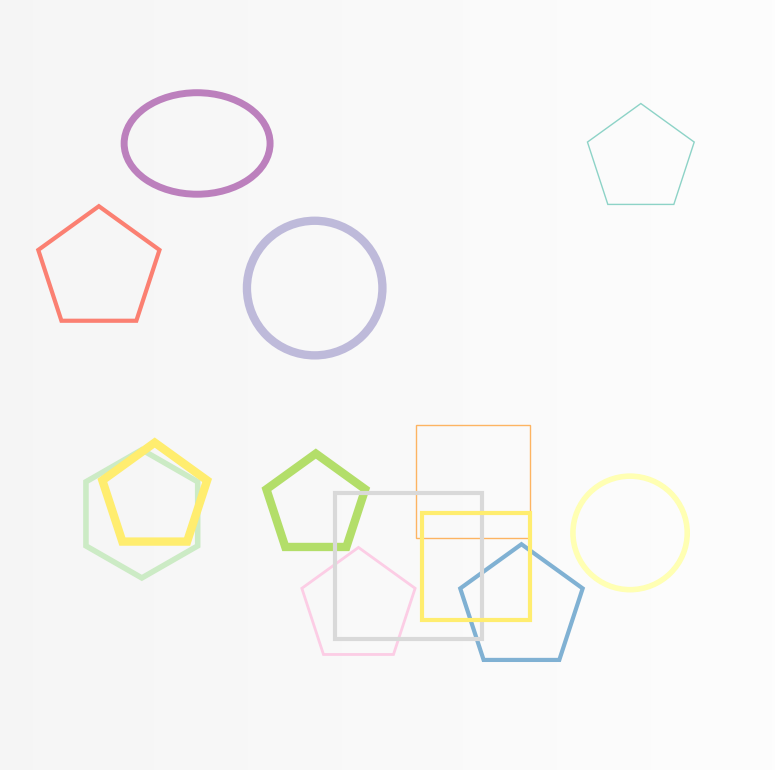[{"shape": "pentagon", "thickness": 0.5, "radius": 0.36, "center": [0.827, 0.793]}, {"shape": "circle", "thickness": 2, "radius": 0.37, "center": [0.813, 0.308]}, {"shape": "circle", "thickness": 3, "radius": 0.44, "center": [0.406, 0.626]}, {"shape": "pentagon", "thickness": 1.5, "radius": 0.41, "center": [0.128, 0.65]}, {"shape": "pentagon", "thickness": 1.5, "radius": 0.42, "center": [0.673, 0.21]}, {"shape": "square", "thickness": 0.5, "radius": 0.37, "center": [0.611, 0.375]}, {"shape": "pentagon", "thickness": 3, "radius": 0.34, "center": [0.408, 0.344]}, {"shape": "pentagon", "thickness": 1, "radius": 0.38, "center": [0.463, 0.212]}, {"shape": "square", "thickness": 1.5, "radius": 0.47, "center": [0.527, 0.264]}, {"shape": "oval", "thickness": 2.5, "radius": 0.47, "center": [0.254, 0.814]}, {"shape": "hexagon", "thickness": 2, "radius": 0.42, "center": [0.183, 0.333]}, {"shape": "pentagon", "thickness": 3, "radius": 0.36, "center": [0.2, 0.354]}, {"shape": "square", "thickness": 1.5, "radius": 0.35, "center": [0.614, 0.264]}]